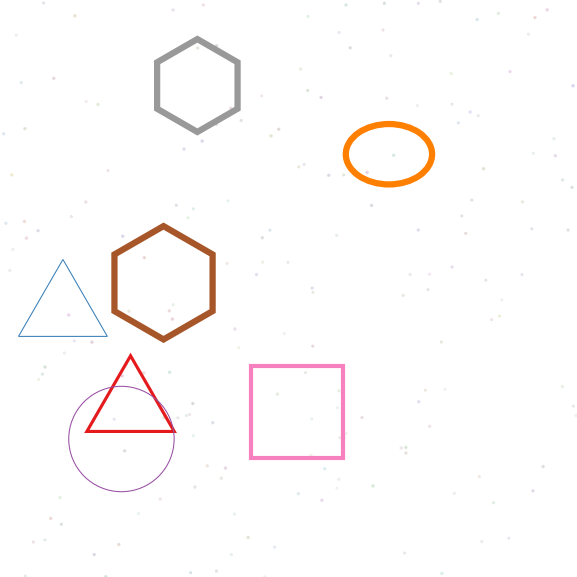[{"shape": "triangle", "thickness": 1.5, "radius": 0.44, "center": [0.226, 0.296]}, {"shape": "triangle", "thickness": 0.5, "radius": 0.44, "center": [0.109, 0.461]}, {"shape": "circle", "thickness": 0.5, "radius": 0.46, "center": [0.21, 0.239]}, {"shape": "oval", "thickness": 3, "radius": 0.37, "center": [0.673, 0.732]}, {"shape": "hexagon", "thickness": 3, "radius": 0.49, "center": [0.283, 0.509]}, {"shape": "square", "thickness": 2, "radius": 0.4, "center": [0.515, 0.285]}, {"shape": "hexagon", "thickness": 3, "radius": 0.4, "center": [0.342, 0.851]}]